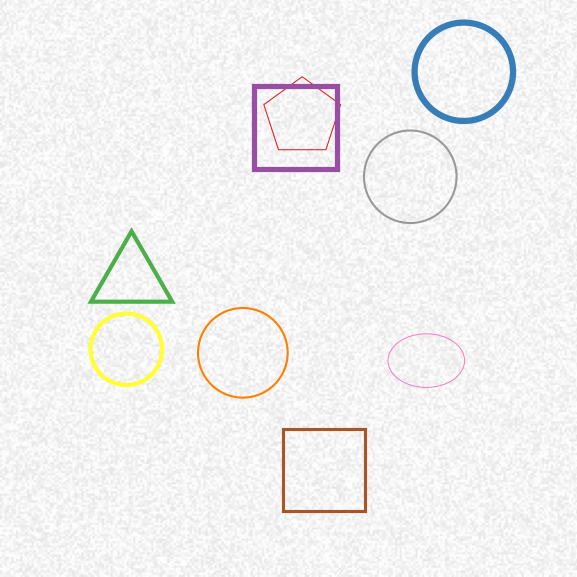[{"shape": "pentagon", "thickness": 0.5, "radius": 0.35, "center": [0.523, 0.796]}, {"shape": "circle", "thickness": 3, "radius": 0.43, "center": [0.803, 0.875]}, {"shape": "triangle", "thickness": 2, "radius": 0.41, "center": [0.228, 0.517]}, {"shape": "square", "thickness": 2.5, "radius": 0.36, "center": [0.511, 0.778]}, {"shape": "circle", "thickness": 1, "radius": 0.39, "center": [0.421, 0.388]}, {"shape": "circle", "thickness": 2, "radius": 0.31, "center": [0.219, 0.394]}, {"shape": "square", "thickness": 1.5, "radius": 0.35, "center": [0.561, 0.186]}, {"shape": "oval", "thickness": 0.5, "radius": 0.33, "center": [0.738, 0.375]}, {"shape": "circle", "thickness": 1, "radius": 0.4, "center": [0.71, 0.693]}]